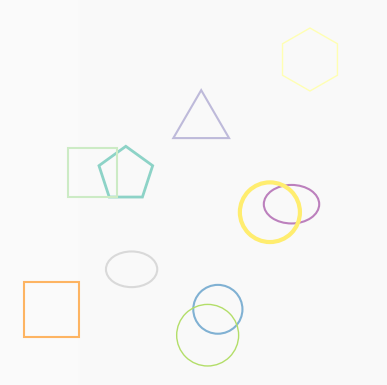[{"shape": "pentagon", "thickness": 2, "radius": 0.36, "center": [0.325, 0.547]}, {"shape": "hexagon", "thickness": 1, "radius": 0.41, "center": [0.8, 0.845]}, {"shape": "triangle", "thickness": 1.5, "radius": 0.42, "center": [0.519, 0.683]}, {"shape": "circle", "thickness": 1.5, "radius": 0.32, "center": [0.562, 0.197]}, {"shape": "square", "thickness": 1.5, "radius": 0.36, "center": [0.134, 0.197]}, {"shape": "circle", "thickness": 1, "radius": 0.4, "center": [0.536, 0.129]}, {"shape": "oval", "thickness": 1.5, "radius": 0.33, "center": [0.34, 0.301]}, {"shape": "oval", "thickness": 1.5, "radius": 0.36, "center": [0.752, 0.47]}, {"shape": "square", "thickness": 1.5, "radius": 0.32, "center": [0.238, 0.553]}, {"shape": "circle", "thickness": 3, "radius": 0.39, "center": [0.697, 0.449]}]